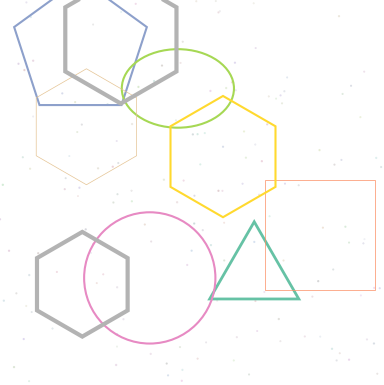[{"shape": "triangle", "thickness": 2, "radius": 0.67, "center": [0.66, 0.29]}, {"shape": "square", "thickness": 0.5, "radius": 0.71, "center": [0.83, 0.389]}, {"shape": "pentagon", "thickness": 1.5, "radius": 0.91, "center": [0.209, 0.874]}, {"shape": "circle", "thickness": 1.5, "radius": 0.85, "center": [0.389, 0.278]}, {"shape": "oval", "thickness": 1.5, "radius": 0.73, "center": [0.462, 0.77]}, {"shape": "hexagon", "thickness": 1.5, "radius": 0.79, "center": [0.579, 0.593]}, {"shape": "hexagon", "thickness": 0.5, "radius": 0.75, "center": [0.224, 0.671]}, {"shape": "hexagon", "thickness": 3, "radius": 0.83, "center": [0.314, 0.898]}, {"shape": "hexagon", "thickness": 3, "radius": 0.68, "center": [0.214, 0.262]}]